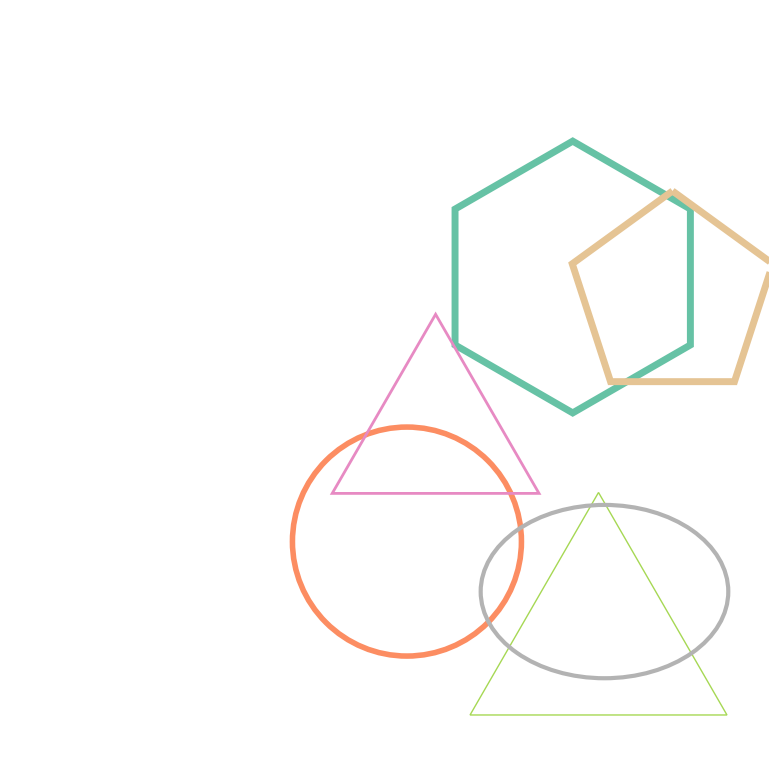[{"shape": "hexagon", "thickness": 2.5, "radius": 0.88, "center": [0.744, 0.64]}, {"shape": "circle", "thickness": 2, "radius": 0.74, "center": [0.528, 0.297]}, {"shape": "triangle", "thickness": 1, "radius": 0.78, "center": [0.566, 0.437]}, {"shape": "triangle", "thickness": 0.5, "radius": 0.96, "center": [0.777, 0.168]}, {"shape": "pentagon", "thickness": 2.5, "radius": 0.68, "center": [0.873, 0.615]}, {"shape": "oval", "thickness": 1.5, "radius": 0.8, "center": [0.785, 0.232]}]